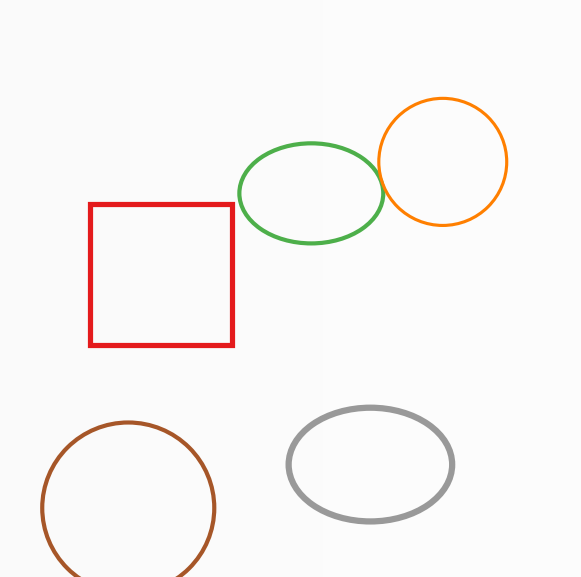[{"shape": "square", "thickness": 2.5, "radius": 0.61, "center": [0.277, 0.524]}, {"shape": "oval", "thickness": 2, "radius": 0.62, "center": [0.536, 0.664]}, {"shape": "circle", "thickness": 1.5, "radius": 0.55, "center": [0.762, 0.719]}, {"shape": "circle", "thickness": 2, "radius": 0.74, "center": [0.221, 0.12]}, {"shape": "oval", "thickness": 3, "radius": 0.7, "center": [0.637, 0.195]}]